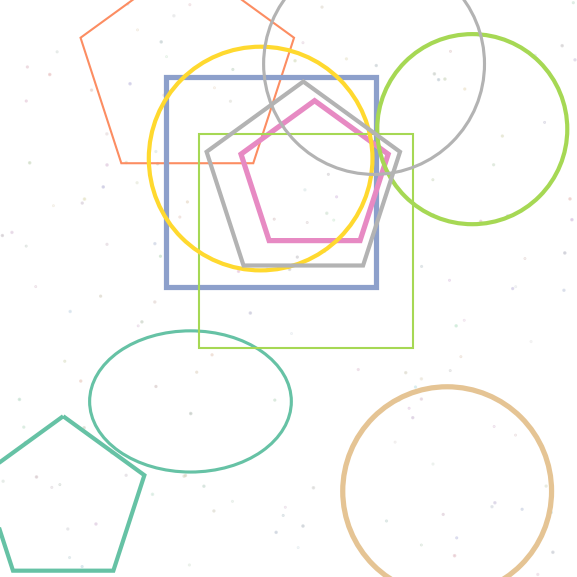[{"shape": "pentagon", "thickness": 2, "radius": 0.74, "center": [0.109, 0.131]}, {"shape": "oval", "thickness": 1.5, "radius": 0.87, "center": [0.33, 0.304]}, {"shape": "pentagon", "thickness": 1, "radius": 0.97, "center": [0.324, 0.874]}, {"shape": "square", "thickness": 2.5, "radius": 0.91, "center": [0.469, 0.684]}, {"shape": "pentagon", "thickness": 2.5, "radius": 0.67, "center": [0.545, 0.691]}, {"shape": "circle", "thickness": 2, "radius": 0.82, "center": [0.818, 0.775]}, {"shape": "square", "thickness": 1, "radius": 0.93, "center": [0.53, 0.582]}, {"shape": "circle", "thickness": 2, "radius": 0.97, "center": [0.451, 0.725]}, {"shape": "circle", "thickness": 2.5, "radius": 0.9, "center": [0.774, 0.149]}, {"shape": "pentagon", "thickness": 2, "radius": 0.88, "center": [0.525, 0.682]}, {"shape": "circle", "thickness": 1.5, "radius": 0.96, "center": [0.648, 0.888]}]